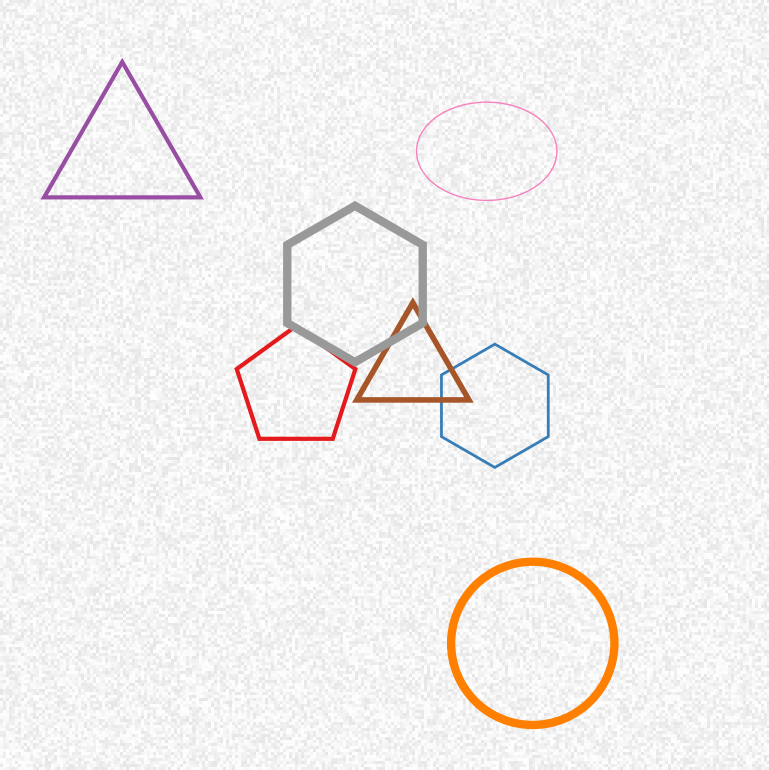[{"shape": "pentagon", "thickness": 1.5, "radius": 0.41, "center": [0.385, 0.496]}, {"shape": "hexagon", "thickness": 1, "radius": 0.4, "center": [0.643, 0.473]}, {"shape": "triangle", "thickness": 1.5, "radius": 0.59, "center": [0.159, 0.802]}, {"shape": "circle", "thickness": 3, "radius": 0.53, "center": [0.692, 0.164]}, {"shape": "triangle", "thickness": 2, "radius": 0.42, "center": [0.536, 0.523]}, {"shape": "oval", "thickness": 0.5, "radius": 0.46, "center": [0.632, 0.804]}, {"shape": "hexagon", "thickness": 3, "radius": 0.51, "center": [0.461, 0.631]}]